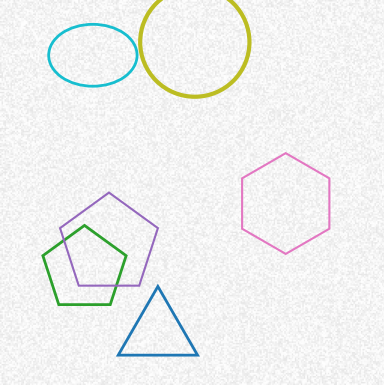[{"shape": "triangle", "thickness": 2, "radius": 0.59, "center": [0.41, 0.137]}, {"shape": "pentagon", "thickness": 2, "radius": 0.57, "center": [0.22, 0.301]}, {"shape": "pentagon", "thickness": 1.5, "radius": 0.67, "center": [0.283, 0.366]}, {"shape": "hexagon", "thickness": 1.5, "radius": 0.65, "center": [0.742, 0.471]}, {"shape": "circle", "thickness": 3, "radius": 0.71, "center": [0.506, 0.891]}, {"shape": "oval", "thickness": 2, "radius": 0.57, "center": [0.241, 0.856]}]